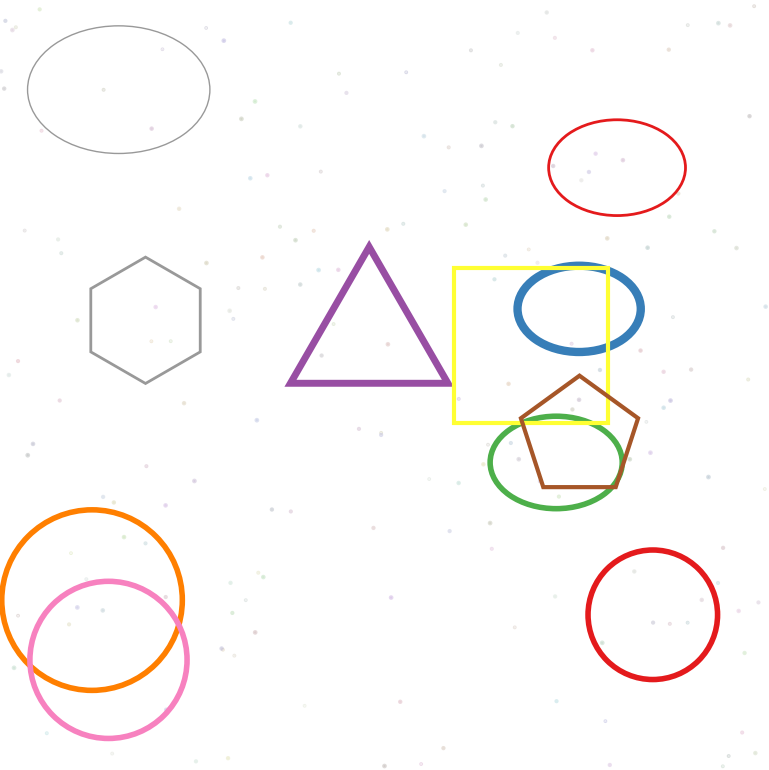[{"shape": "oval", "thickness": 1, "radius": 0.44, "center": [0.801, 0.782]}, {"shape": "circle", "thickness": 2, "radius": 0.42, "center": [0.848, 0.202]}, {"shape": "oval", "thickness": 3, "radius": 0.4, "center": [0.752, 0.599]}, {"shape": "oval", "thickness": 2, "radius": 0.43, "center": [0.722, 0.399]}, {"shape": "triangle", "thickness": 2.5, "radius": 0.59, "center": [0.479, 0.561]}, {"shape": "circle", "thickness": 2, "radius": 0.59, "center": [0.12, 0.221]}, {"shape": "square", "thickness": 1.5, "radius": 0.5, "center": [0.69, 0.551]}, {"shape": "pentagon", "thickness": 1.5, "radius": 0.4, "center": [0.753, 0.432]}, {"shape": "circle", "thickness": 2, "radius": 0.51, "center": [0.141, 0.143]}, {"shape": "hexagon", "thickness": 1, "radius": 0.41, "center": [0.189, 0.584]}, {"shape": "oval", "thickness": 0.5, "radius": 0.59, "center": [0.154, 0.884]}]